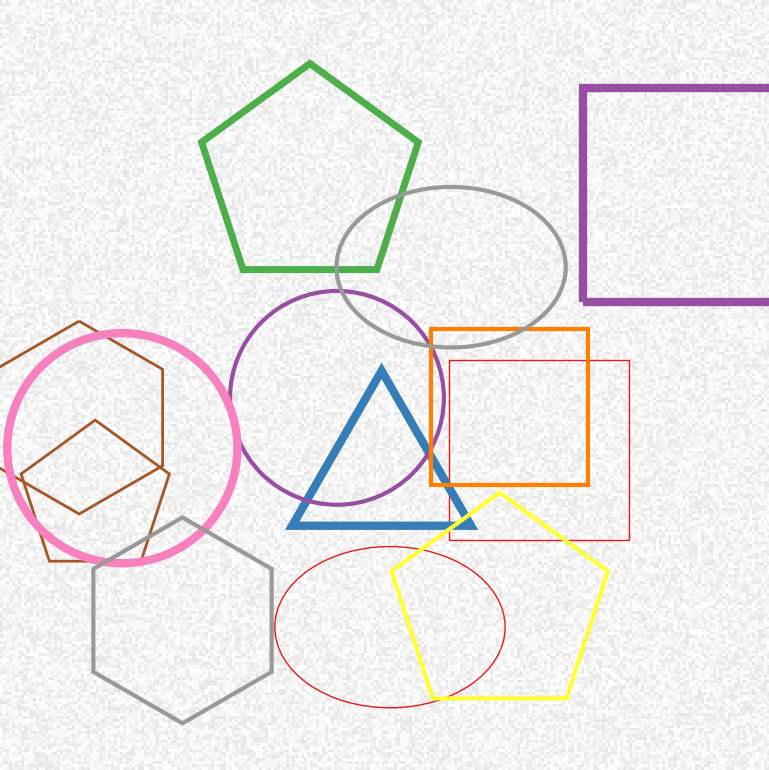[{"shape": "oval", "thickness": 0.5, "radius": 0.75, "center": [0.506, 0.185]}, {"shape": "square", "thickness": 0.5, "radius": 0.59, "center": [0.7, 0.415]}, {"shape": "triangle", "thickness": 3, "radius": 0.67, "center": [0.496, 0.384]}, {"shape": "pentagon", "thickness": 2.5, "radius": 0.74, "center": [0.403, 0.77]}, {"shape": "circle", "thickness": 1.5, "radius": 0.69, "center": [0.438, 0.483]}, {"shape": "square", "thickness": 3, "radius": 0.7, "center": [0.896, 0.747]}, {"shape": "square", "thickness": 1.5, "radius": 0.51, "center": [0.661, 0.471]}, {"shape": "pentagon", "thickness": 1.5, "radius": 0.74, "center": [0.649, 0.213]}, {"shape": "pentagon", "thickness": 1, "radius": 0.51, "center": [0.124, 0.353]}, {"shape": "hexagon", "thickness": 1, "radius": 0.63, "center": [0.103, 0.458]}, {"shape": "circle", "thickness": 3, "radius": 0.75, "center": [0.159, 0.418]}, {"shape": "oval", "thickness": 1.5, "radius": 0.74, "center": [0.586, 0.653]}, {"shape": "hexagon", "thickness": 1.5, "radius": 0.67, "center": [0.237, 0.194]}]